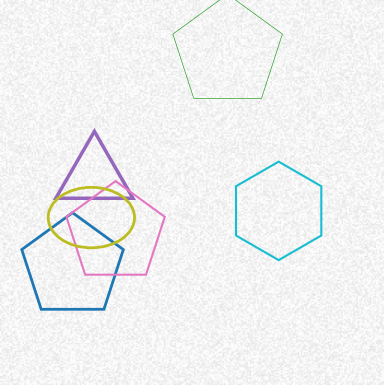[{"shape": "pentagon", "thickness": 2, "radius": 0.69, "center": [0.188, 0.309]}, {"shape": "pentagon", "thickness": 0.5, "radius": 0.75, "center": [0.591, 0.865]}, {"shape": "triangle", "thickness": 2.5, "radius": 0.58, "center": [0.245, 0.543]}, {"shape": "pentagon", "thickness": 1.5, "radius": 0.67, "center": [0.3, 0.395]}, {"shape": "oval", "thickness": 2, "radius": 0.56, "center": [0.237, 0.435]}, {"shape": "hexagon", "thickness": 1.5, "radius": 0.64, "center": [0.724, 0.452]}]